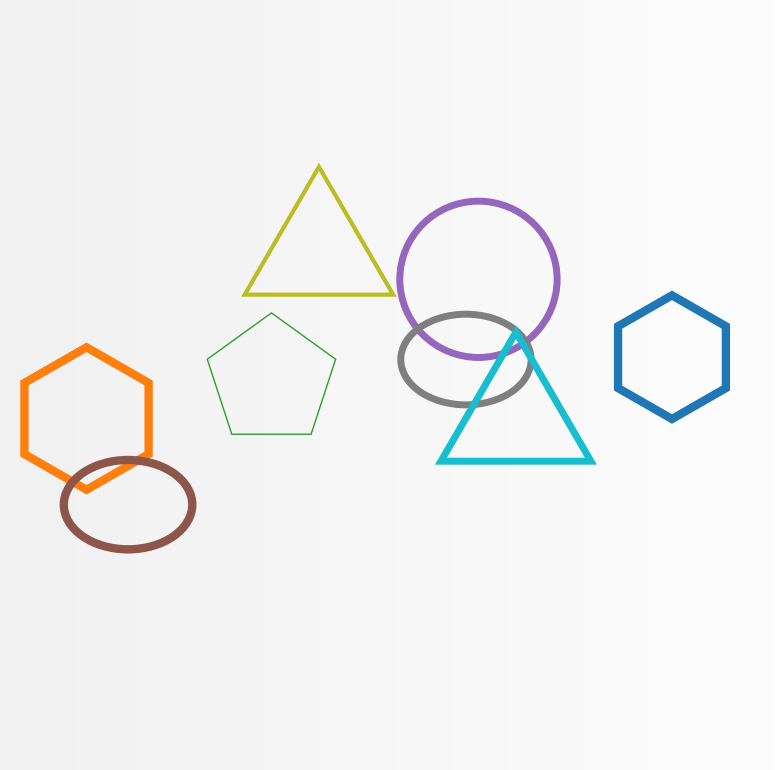[{"shape": "hexagon", "thickness": 3, "radius": 0.4, "center": [0.867, 0.536]}, {"shape": "hexagon", "thickness": 3, "radius": 0.46, "center": [0.112, 0.456]}, {"shape": "pentagon", "thickness": 0.5, "radius": 0.44, "center": [0.35, 0.507]}, {"shape": "circle", "thickness": 2.5, "radius": 0.51, "center": [0.617, 0.637]}, {"shape": "oval", "thickness": 3, "radius": 0.41, "center": [0.165, 0.345]}, {"shape": "oval", "thickness": 2.5, "radius": 0.42, "center": [0.601, 0.533]}, {"shape": "triangle", "thickness": 1.5, "radius": 0.55, "center": [0.412, 0.673]}, {"shape": "triangle", "thickness": 2.5, "radius": 0.56, "center": [0.666, 0.457]}]